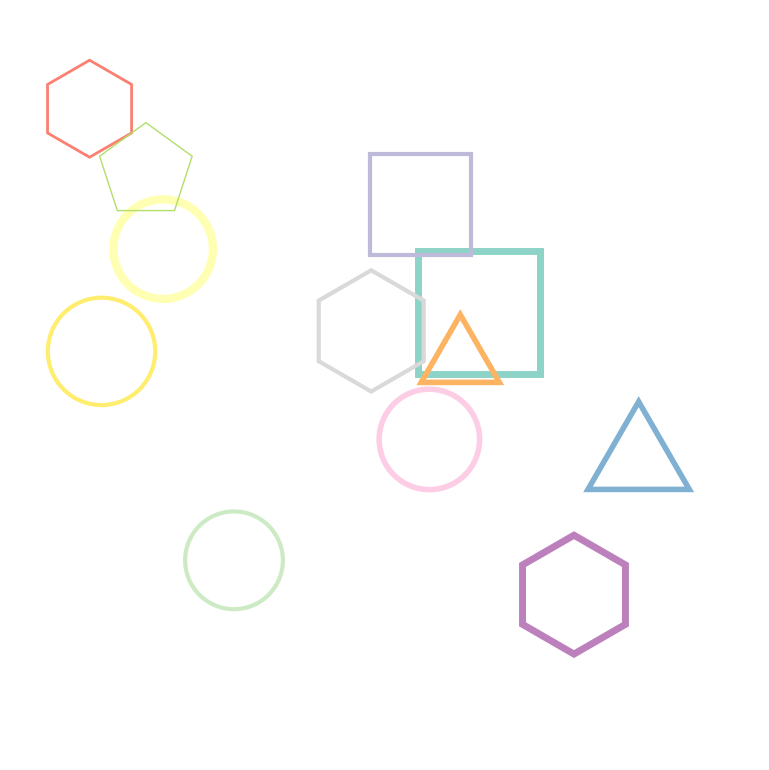[{"shape": "square", "thickness": 2.5, "radius": 0.4, "center": [0.622, 0.594]}, {"shape": "circle", "thickness": 3, "radius": 0.32, "center": [0.212, 0.676]}, {"shape": "square", "thickness": 1.5, "radius": 0.33, "center": [0.546, 0.734]}, {"shape": "hexagon", "thickness": 1, "radius": 0.32, "center": [0.116, 0.859]}, {"shape": "triangle", "thickness": 2, "radius": 0.38, "center": [0.829, 0.402]}, {"shape": "triangle", "thickness": 2, "radius": 0.29, "center": [0.598, 0.533]}, {"shape": "pentagon", "thickness": 0.5, "radius": 0.32, "center": [0.189, 0.778]}, {"shape": "circle", "thickness": 2, "radius": 0.33, "center": [0.558, 0.429]}, {"shape": "hexagon", "thickness": 1.5, "radius": 0.39, "center": [0.482, 0.57]}, {"shape": "hexagon", "thickness": 2.5, "radius": 0.39, "center": [0.745, 0.228]}, {"shape": "circle", "thickness": 1.5, "radius": 0.32, "center": [0.304, 0.272]}, {"shape": "circle", "thickness": 1.5, "radius": 0.35, "center": [0.132, 0.544]}]